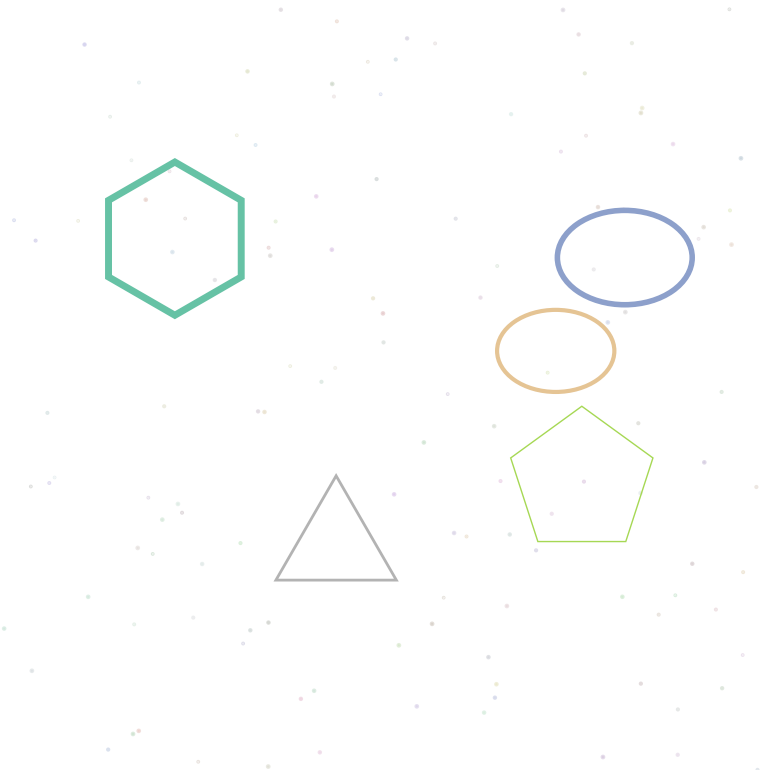[{"shape": "hexagon", "thickness": 2.5, "radius": 0.5, "center": [0.227, 0.69]}, {"shape": "oval", "thickness": 2, "radius": 0.44, "center": [0.811, 0.666]}, {"shape": "pentagon", "thickness": 0.5, "radius": 0.49, "center": [0.756, 0.375]}, {"shape": "oval", "thickness": 1.5, "radius": 0.38, "center": [0.722, 0.544]}, {"shape": "triangle", "thickness": 1, "radius": 0.45, "center": [0.437, 0.292]}]